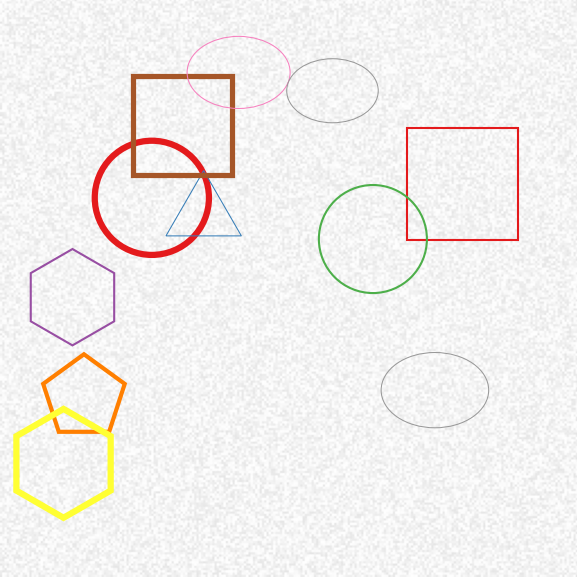[{"shape": "circle", "thickness": 3, "radius": 0.49, "center": [0.263, 0.657]}, {"shape": "square", "thickness": 1, "radius": 0.48, "center": [0.801, 0.68]}, {"shape": "triangle", "thickness": 0.5, "radius": 0.38, "center": [0.353, 0.628]}, {"shape": "circle", "thickness": 1, "radius": 0.47, "center": [0.646, 0.585]}, {"shape": "hexagon", "thickness": 1, "radius": 0.42, "center": [0.125, 0.484]}, {"shape": "pentagon", "thickness": 2, "radius": 0.37, "center": [0.145, 0.311]}, {"shape": "hexagon", "thickness": 3, "radius": 0.47, "center": [0.11, 0.197]}, {"shape": "square", "thickness": 2.5, "radius": 0.43, "center": [0.316, 0.782]}, {"shape": "oval", "thickness": 0.5, "radius": 0.45, "center": [0.413, 0.874]}, {"shape": "oval", "thickness": 0.5, "radius": 0.4, "center": [0.576, 0.842]}, {"shape": "oval", "thickness": 0.5, "radius": 0.47, "center": [0.753, 0.324]}]